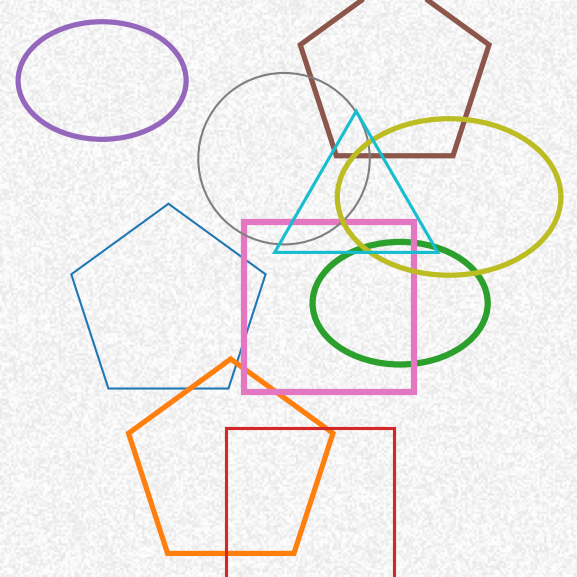[{"shape": "pentagon", "thickness": 1, "radius": 0.88, "center": [0.292, 0.469]}, {"shape": "pentagon", "thickness": 2.5, "radius": 0.93, "center": [0.4, 0.191]}, {"shape": "oval", "thickness": 3, "radius": 0.76, "center": [0.693, 0.474]}, {"shape": "square", "thickness": 1.5, "radius": 0.73, "center": [0.537, 0.113]}, {"shape": "oval", "thickness": 2.5, "radius": 0.73, "center": [0.177, 0.86]}, {"shape": "pentagon", "thickness": 2.5, "radius": 0.86, "center": [0.683, 0.868]}, {"shape": "square", "thickness": 3, "radius": 0.73, "center": [0.57, 0.468]}, {"shape": "circle", "thickness": 1, "radius": 0.74, "center": [0.492, 0.724]}, {"shape": "oval", "thickness": 2.5, "radius": 0.97, "center": [0.778, 0.658]}, {"shape": "triangle", "thickness": 1.5, "radius": 0.82, "center": [0.617, 0.644]}]